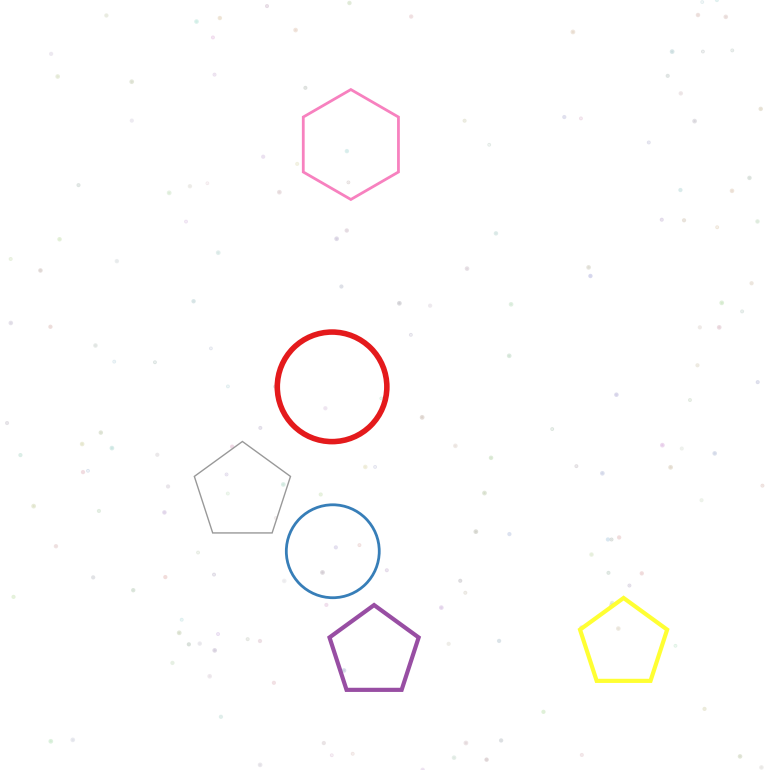[{"shape": "circle", "thickness": 2, "radius": 0.36, "center": [0.431, 0.498]}, {"shape": "circle", "thickness": 1, "radius": 0.3, "center": [0.432, 0.284]}, {"shape": "pentagon", "thickness": 1.5, "radius": 0.3, "center": [0.486, 0.153]}, {"shape": "pentagon", "thickness": 1.5, "radius": 0.3, "center": [0.81, 0.164]}, {"shape": "hexagon", "thickness": 1, "radius": 0.36, "center": [0.456, 0.812]}, {"shape": "pentagon", "thickness": 0.5, "radius": 0.33, "center": [0.315, 0.361]}]